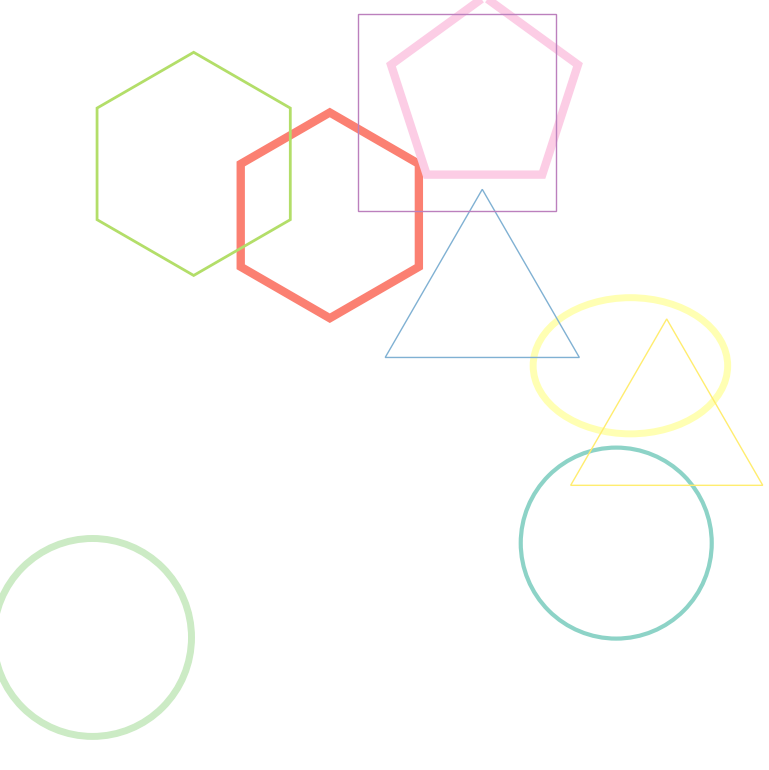[{"shape": "circle", "thickness": 1.5, "radius": 0.62, "center": [0.8, 0.295]}, {"shape": "oval", "thickness": 2.5, "radius": 0.63, "center": [0.819, 0.525]}, {"shape": "hexagon", "thickness": 3, "radius": 0.67, "center": [0.428, 0.72]}, {"shape": "triangle", "thickness": 0.5, "radius": 0.73, "center": [0.626, 0.609]}, {"shape": "hexagon", "thickness": 1, "radius": 0.72, "center": [0.252, 0.787]}, {"shape": "pentagon", "thickness": 3, "radius": 0.64, "center": [0.629, 0.876]}, {"shape": "square", "thickness": 0.5, "radius": 0.64, "center": [0.594, 0.854]}, {"shape": "circle", "thickness": 2.5, "radius": 0.64, "center": [0.12, 0.172]}, {"shape": "triangle", "thickness": 0.5, "radius": 0.72, "center": [0.866, 0.442]}]